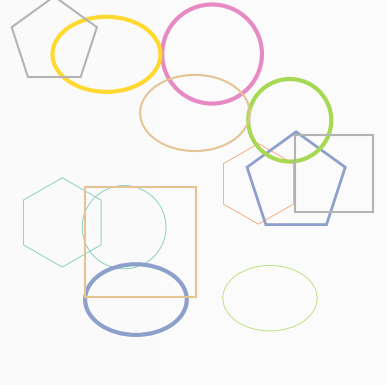[{"shape": "circle", "thickness": 0.5, "radius": 0.54, "center": [0.32, 0.41]}, {"shape": "hexagon", "thickness": 0.5, "radius": 0.58, "center": [0.161, 0.422]}, {"shape": "hexagon", "thickness": 0.5, "radius": 0.52, "center": [0.667, 0.522]}, {"shape": "oval", "thickness": 3, "radius": 0.66, "center": [0.351, 0.222]}, {"shape": "pentagon", "thickness": 2, "radius": 0.67, "center": [0.764, 0.524]}, {"shape": "circle", "thickness": 3, "radius": 0.64, "center": [0.547, 0.86]}, {"shape": "circle", "thickness": 3, "radius": 0.54, "center": [0.748, 0.688]}, {"shape": "oval", "thickness": 0.5, "radius": 0.61, "center": [0.697, 0.225]}, {"shape": "oval", "thickness": 3, "radius": 0.7, "center": [0.275, 0.859]}, {"shape": "square", "thickness": 1.5, "radius": 0.72, "center": [0.363, 0.371]}, {"shape": "oval", "thickness": 1.5, "radius": 0.71, "center": [0.503, 0.707]}, {"shape": "square", "thickness": 1.5, "radius": 0.5, "center": [0.862, 0.55]}, {"shape": "pentagon", "thickness": 1.5, "radius": 0.58, "center": [0.14, 0.894]}]